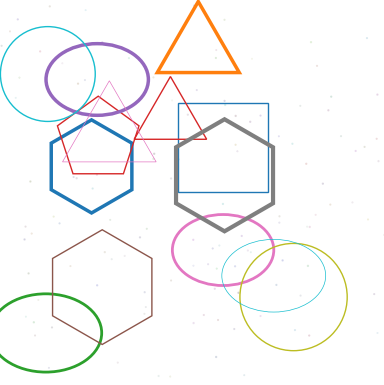[{"shape": "hexagon", "thickness": 2.5, "radius": 0.6, "center": [0.238, 0.568]}, {"shape": "square", "thickness": 1, "radius": 0.58, "center": [0.58, 0.617]}, {"shape": "triangle", "thickness": 2.5, "radius": 0.61, "center": [0.515, 0.873]}, {"shape": "oval", "thickness": 2, "radius": 0.73, "center": [0.119, 0.135]}, {"shape": "pentagon", "thickness": 1, "radius": 0.56, "center": [0.255, 0.639]}, {"shape": "triangle", "thickness": 1, "radius": 0.54, "center": [0.443, 0.693]}, {"shape": "oval", "thickness": 2.5, "radius": 0.66, "center": [0.252, 0.794]}, {"shape": "hexagon", "thickness": 1, "radius": 0.74, "center": [0.266, 0.254]}, {"shape": "oval", "thickness": 2, "radius": 0.66, "center": [0.579, 0.351]}, {"shape": "triangle", "thickness": 0.5, "radius": 0.7, "center": [0.284, 0.65]}, {"shape": "hexagon", "thickness": 3, "radius": 0.73, "center": [0.583, 0.545]}, {"shape": "circle", "thickness": 1, "radius": 0.7, "center": [0.763, 0.228]}, {"shape": "circle", "thickness": 1, "radius": 0.62, "center": [0.124, 0.808]}, {"shape": "oval", "thickness": 0.5, "radius": 0.67, "center": [0.711, 0.284]}]